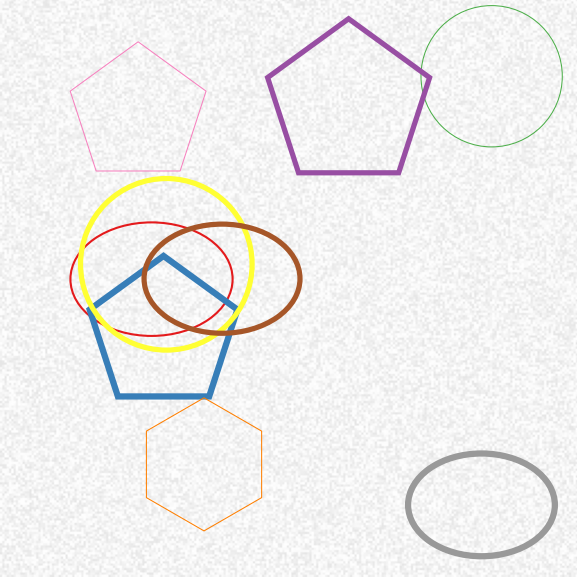[{"shape": "oval", "thickness": 1, "radius": 0.7, "center": [0.262, 0.516]}, {"shape": "pentagon", "thickness": 3, "radius": 0.67, "center": [0.283, 0.421]}, {"shape": "circle", "thickness": 0.5, "radius": 0.61, "center": [0.851, 0.867]}, {"shape": "pentagon", "thickness": 2.5, "radius": 0.74, "center": [0.604, 0.819]}, {"shape": "hexagon", "thickness": 0.5, "radius": 0.58, "center": [0.353, 0.195]}, {"shape": "circle", "thickness": 2.5, "radius": 0.74, "center": [0.288, 0.541]}, {"shape": "oval", "thickness": 2.5, "radius": 0.67, "center": [0.384, 0.517]}, {"shape": "pentagon", "thickness": 0.5, "radius": 0.62, "center": [0.239, 0.803]}, {"shape": "oval", "thickness": 3, "radius": 0.64, "center": [0.834, 0.125]}]